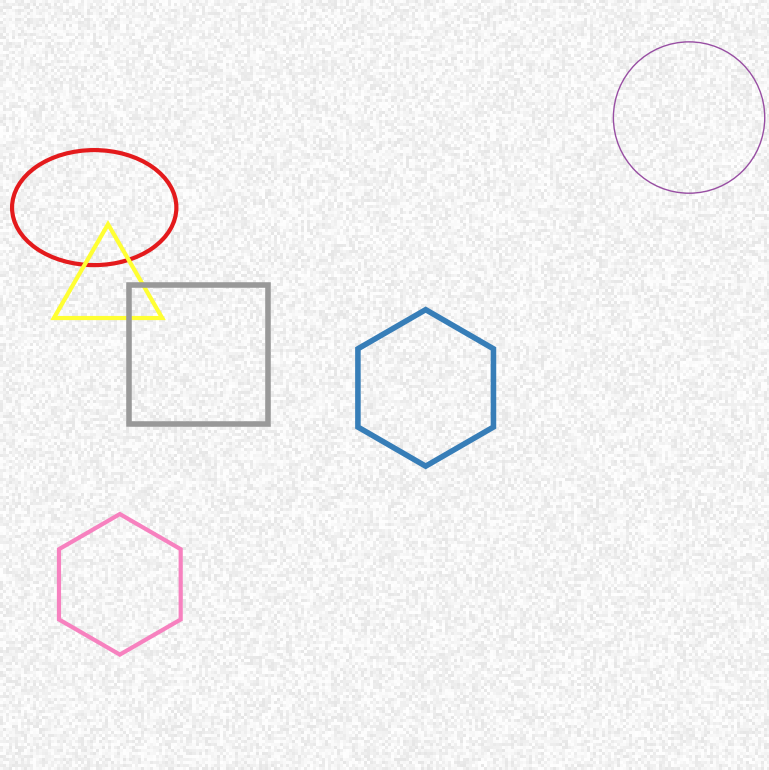[{"shape": "oval", "thickness": 1.5, "radius": 0.53, "center": [0.122, 0.73]}, {"shape": "hexagon", "thickness": 2, "radius": 0.51, "center": [0.553, 0.496]}, {"shape": "circle", "thickness": 0.5, "radius": 0.49, "center": [0.895, 0.847]}, {"shape": "triangle", "thickness": 1.5, "radius": 0.41, "center": [0.14, 0.628]}, {"shape": "hexagon", "thickness": 1.5, "radius": 0.46, "center": [0.156, 0.241]}, {"shape": "square", "thickness": 2, "radius": 0.45, "center": [0.257, 0.54]}]